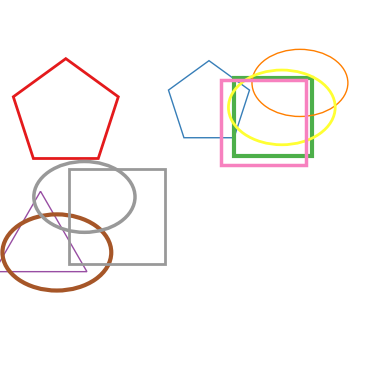[{"shape": "pentagon", "thickness": 2, "radius": 0.72, "center": [0.171, 0.704]}, {"shape": "pentagon", "thickness": 1, "radius": 0.55, "center": [0.543, 0.732]}, {"shape": "square", "thickness": 3, "radius": 0.51, "center": [0.709, 0.696]}, {"shape": "triangle", "thickness": 1, "radius": 0.7, "center": [0.105, 0.364]}, {"shape": "oval", "thickness": 1, "radius": 0.62, "center": [0.779, 0.785]}, {"shape": "oval", "thickness": 2, "radius": 0.69, "center": [0.732, 0.721]}, {"shape": "oval", "thickness": 3, "radius": 0.71, "center": [0.148, 0.344]}, {"shape": "square", "thickness": 2.5, "radius": 0.55, "center": [0.684, 0.682]}, {"shape": "oval", "thickness": 2.5, "radius": 0.66, "center": [0.219, 0.489]}, {"shape": "square", "thickness": 2, "radius": 0.62, "center": [0.304, 0.438]}]